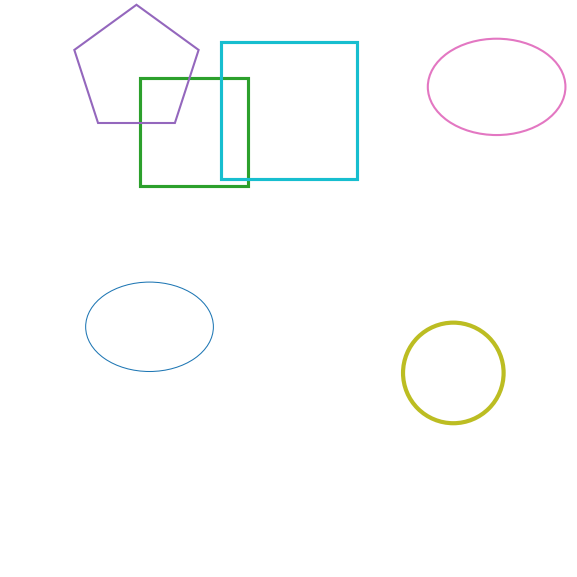[{"shape": "oval", "thickness": 0.5, "radius": 0.55, "center": [0.259, 0.433]}, {"shape": "square", "thickness": 1.5, "radius": 0.47, "center": [0.336, 0.771]}, {"shape": "pentagon", "thickness": 1, "radius": 0.57, "center": [0.236, 0.878]}, {"shape": "oval", "thickness": 1, "radius": 0.6, "center": [0.86, 0.849]}, {"shape": "circle", "thickness": 2, "radius": 0.44, "center": [0.785, 0.353]}, {"shape": "square", "thickness": 1.5, "radius": 0.59, "center": [0.501, 0.808]}]